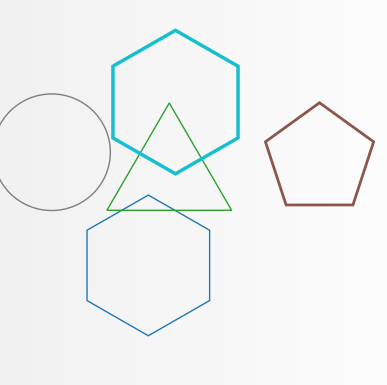[{"shape": "hexagon", "thickness": 1, "radius": 0.91, "center": [0.383, 0.311]}, {"shape": "triangle", "thickness": 1, "radius": 0.93, "center": [0.437, 0.547]}, {"shape": "pentagon", "thickness": 2, "radius": 0.73, "center": [0.825, 0.586]}, {"shape": "circle", "thickness": 1, "radius": 0.76, "center": [0.133, 0.605]}, {"shape": "hexagon", "thickness": 2.5, "radius": 0.93, "center": [0.453, 0.735]}]